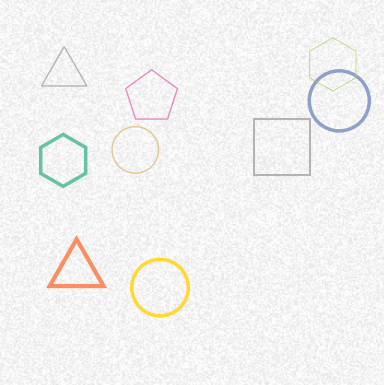[{"shape": "hexagon", "thickness": 2.5, "radius": 0.34, "center": [0.164, 0.583]}, {"shape": "triangle", "thickness": 3, "radius": 0.41, "center": [0.199, 0.297]}, {"shape": "circle", "thickness": 2.5, "radius": 0.39, "center": [0.881, 0.738]}, {"shape": "pentagon", "thickness": 1, "radius": 0.35, "center": [0.394, 0.748]}, {"shape": "hexagon", "thickness": 0.5, "radius": 0.35, "center": [0.865, 0.833]}, {"shape": "circle", "thickness": 2.5, "radius": 0.37, "center": [0.416, 0.253]}, {"shape": "circle", "thickness": 1, "radius": 0.3, "center": [0.352, 0.611]}, {"shape": "square", "thickness": 1.5, "radius": 0.36, "center": [0.733, 0.618]}, {"shape": "triangle", "thickness": 1, "radius": 0.34, "center": [0.167, 0.811]}]